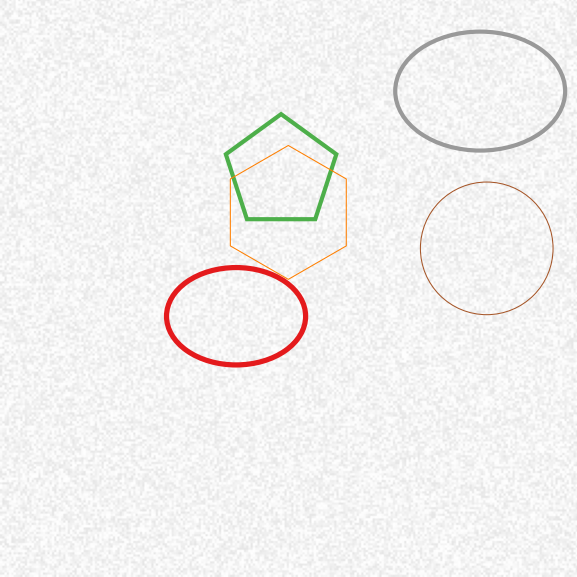[{"shape": "oval", "thickness": 2.5, "radius": 0.6, "center": [0.409, 0.452]}, {"shape": "pentagon", "thickness": 2, "radius": 0.5, "center": [0.487, 0.701]}, {"shape": "hexagon", "thickness": 0.5, "radius": 0.58, "center": [0.499, 0.631]}, {"shape": "circle", "thickness": 0.5, "radius": 0.57, "center": [0.843, 0.569]}, {"shape": "oval", "thickness": 2, "radius": 0.74, "center": [0.832, 0.841]}]